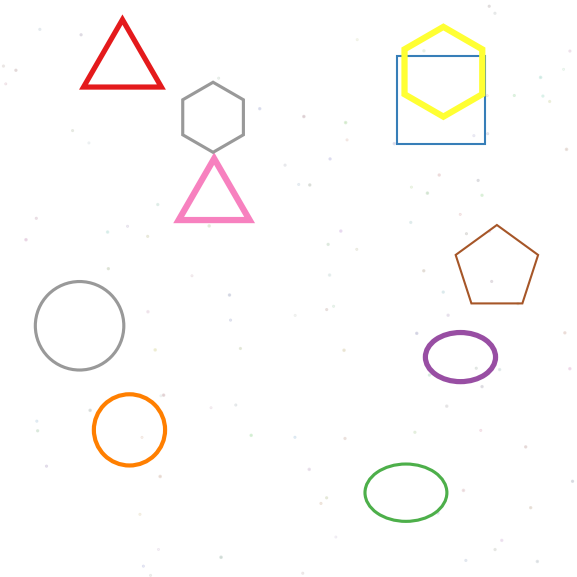[{"shape": "triangle", "thickness": 2.5, "radius": 0.39, "center": [0.212, 0.887]}, {"shape": "square", "thickness": 1, "radius": 0.38, "center": [0.763, 0.826]}, {"shape": "oval", "thickness": 1.5, "radius": 0.35, "center": [0.703, 0.146]}, {"shape": "oval", "thickness": 2.5, "radius": 0.3, "center": [0.797, 0.381]}, {"shape": "circle", "thickness": 2, "radius": 0.31, "center": [0.224, 0.255]}, {"shape": "hexagon", "thickness": 3, "radius": 0.39, "center": [0.768, 0.875]}, {"shape": "pentagon", "thickness": 1, "radius": 0.38, "center": [0.86, 0.534]}, {"shape": "triangle", "thickness": 3, "radius": 0.35, "center": [0.371, 0.654]}, {"shape": "hexagon", "thickness": 1.5, "radius": 0.3, "center": [0.369, 0.796]}, {"shape": "circle", "thickness": 1.5, "radius": 0.38, "center": [0.138, 0.435]}]